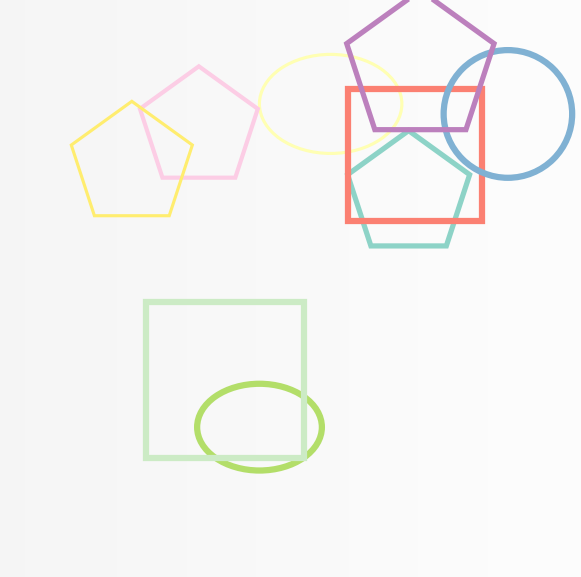[{"shape": "pentagon", "thickness": 2.5, "radius": 0.55, "center": [0.703, 0.663]}, {"shape": "oval", "thickness": 1.5, "radius": 0.61, "center": [0.569, 0.819]}, {"shape": "square", "thickness": 3, "radius": 0.58, "center": [0.715, 0.731]}, {"shape": "circle", "thickness": 3, "radius": 0.55, "center": [0.874, 0.802]}, {"shape": "oval", "thickness": 3, "radius": 0.54, "center": [0.446, 0.259]}, {"shape": "pentagon", "thickness": 2, "radius": 0.53, "center": [0.342, 0.778]}, {"shape": "pentagon", "thickness": 2.5, "radius": 0.67, "center": [0.723, 0.882]}, {"shape": "square", "thickness": 3, "radius": 0.68, "center": [0.387, 0.341]}, {"shape": "pentagon", "thickness": 1.5, "radius": 0.55, "center": [0.227, 0.714]}]